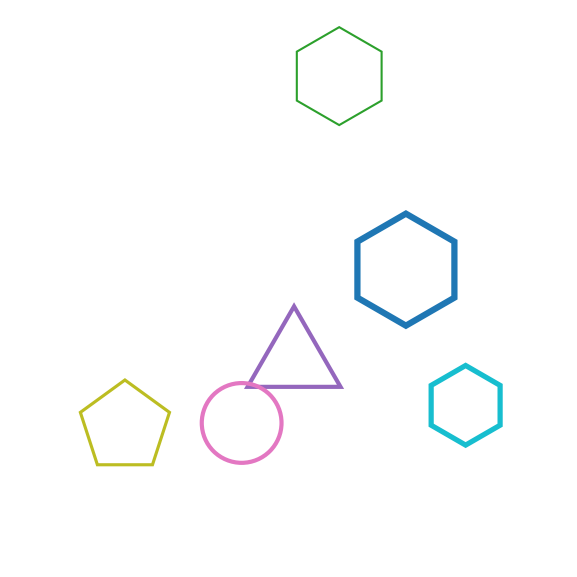[{"shape": "hexagon", "thickness": 3, "radius": 0.48, "center": [0.703, 0.532]}, {"shape": "hexagon", "thickness": 1, "radius": 0.42, "center": [0.587, 0.867]}, {"shape": "triangle", "thickness": 2, "radius": 0.46, "center": [0.509, 0.376]}, {"shape": "circle", "thickness": 2, "radius": 0.35, "center": [0.418, 0.267]}, {"shape": "pentagon", "thickness": 1.5, "radius": 0.41, "center": [0.216, 0.26]}, {"shape": "hexagon", "thickness": 2.5, "radius": 0.34, "center": [0.806, 0.297]}]